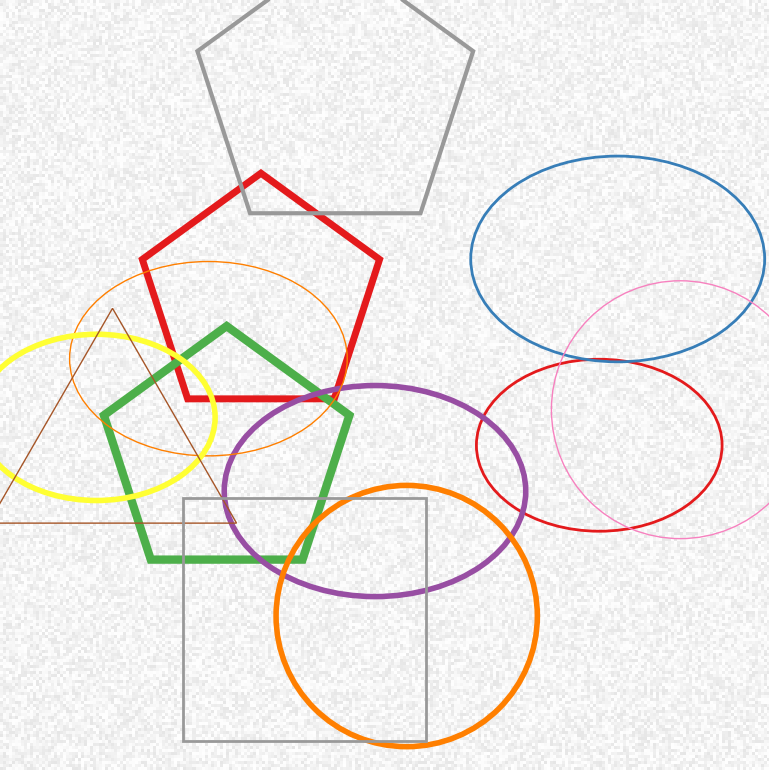[{"shape": "pentagon", "thickness": 2.5, "radius": 0.81, "center": [0.339, 0.613]}, {"shape": "oval", "thickness": 1, "radius": 0.8, "center": [0.778, 0.422]}, {"shape": "oval", "thickness": 1, "radius": 0.95, "center": [0.802, 0.664]}, {"shape": "pentagon", "thickness": 3, "radius": 0.84, "center": [0.294, 0.409]}, {"shape": "oval", "thickness": 2, "radius": 0.98, "center": [0.487, 0.362]}, {"shape": "circle", "thickness": 2, "radius": 0.85, "center": [0.528, 0.2]}, {"shape": "oval", "thickness": 0.5, "radius": 0.9, "center": [0.271, 0.534]}, {"shape": "oval", "thickness": 2, "radius": 0.77, "center": [0.125, 0.458]}, {"shape": "triangle", "thickness": 0.5, "radius": 0.93, "center": [0.146, 0.414]}, {"shape": "circle", "thickness": 0.5, "radius": 0.84, "center": [0.884, 0.468]}, {"shape": "pentagon", "thickness": 1.5, "radius": 0.94, "center": [0.435, 0.875]}, {"shape": "square", "thickness": 1, "radius": 0.79, "center": [0.395, 0.195]}]